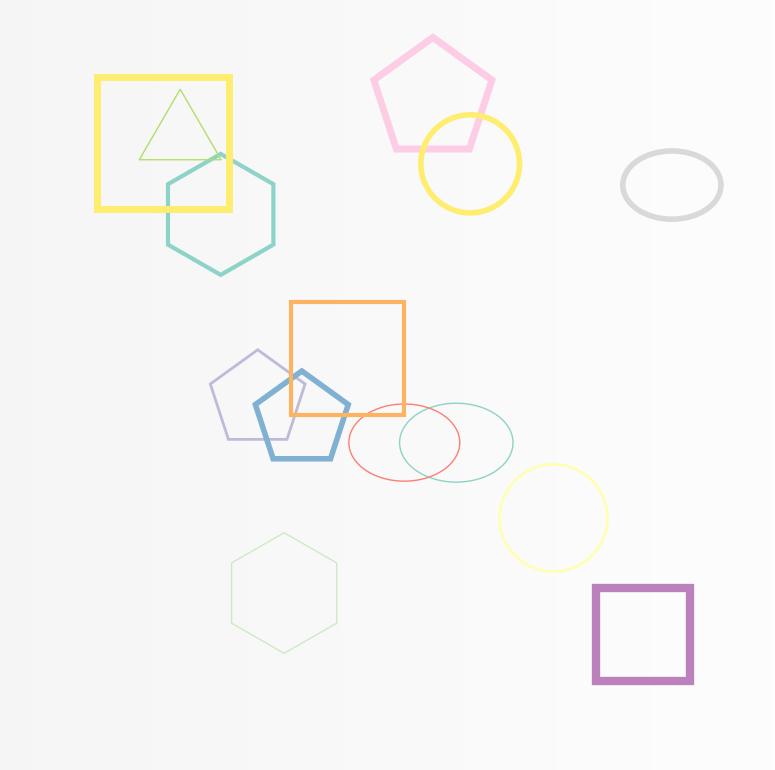[{"shape": "oval", "thickness": 0.5, "radius": 0.37, "center": [0.589, 0.425]}, {"shape": "hexagon", "thickness": 1.5, "radius": 0.39, "center": [0.285, 0.722]}, {"shape": "circle", "thickness": 1, "radius": 0.35, "center": [0.714, 0.327]}, {"shape": "pentagon", "thickness": 1, "radius": 0.32, "center": [0.333, 0.481]}, {"shape": "oval", "thickness": 0.5, "radius": 0.36, "center": [0.522, 0.425]}, {"shape": "pentagon", "thickness": 2, "radius": 0.31, "center": [0.389, 0.455]}, {"shape": "square", "thickness": 1.5, "radius": 0.36, "center": [0.448, 0.534]}, {"shape": "triangle", "thickness": 0.5, "radius": 0.3, "center": [0.233, 0.823]}, {"shape": "pentagon", "thickness": 2.5, "radius": 0.4, "center": [0.559, 0.871]}, {"shape": "oval", "thickness": 2, "radius": 0.32, "center": [0.867, 0.76]}, {"shape": "square", "thickness": 3, "radius": 0.3, "center": [0.829, 0.176]}, {"shape": "hexagon", "thickness": 0.5, "radius": 0.39, "center": [0.367, 0.23]}, {"shape": "square", "thickness": 2.5, "radius": 0.43, "center": [0.21, 0.814]}, {"shape": "circle", "thickness": 2, "radius": 0.32, "center": [0.607, 0.787]}]